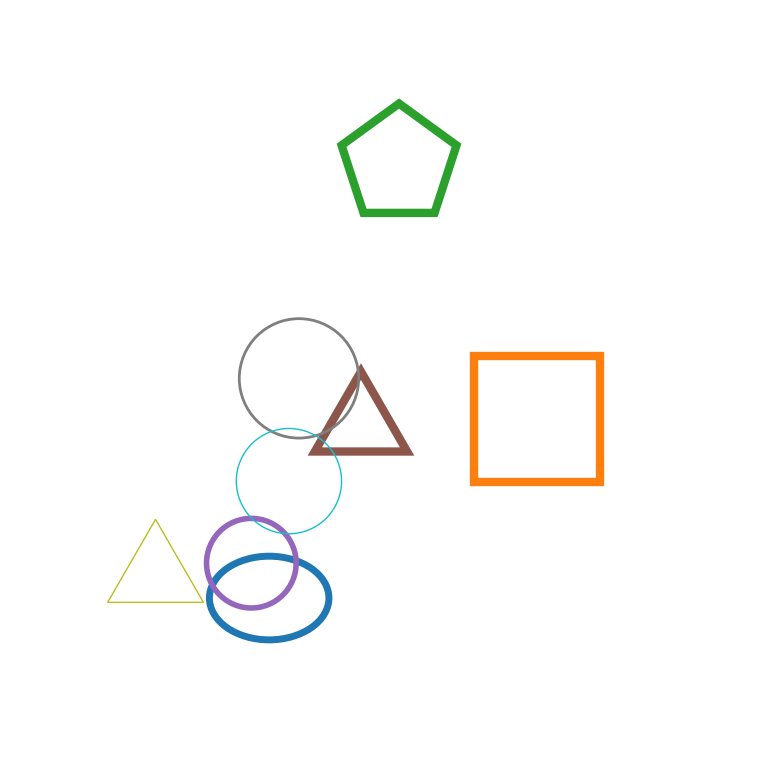[{"shape": "oval", "thickness": 2.5, "radius": 0.39, "center": [0.35, 0.223]}, {"shape": "square", "thickness": 3, "radius": 0.41, "center": [0.698, 0.456]}, {"shape": "pentagon", "thickness": 3, "radius": 0.39, "center": [0.518, 0.787]}, {"shape": "circle", "thickness": 2, "radius": 0.29, "center": [0.326, 0.269]}, {"shape": "triangle", "thickness": 3, "radius": 0.35, "center": [0.469, 0.448]}, {"shape": "circle", "thickness": 1, "radius": 0.39, "center": [0.388, 0.509]}, {"shape": "triangle", "thickness": 0.5, "radius": 0.36, "center": [0.202, 0.254]}, {"shape": "circle", "thickness": 0.5, "radius": 0.34, "center": [0.375, 0.375]}]